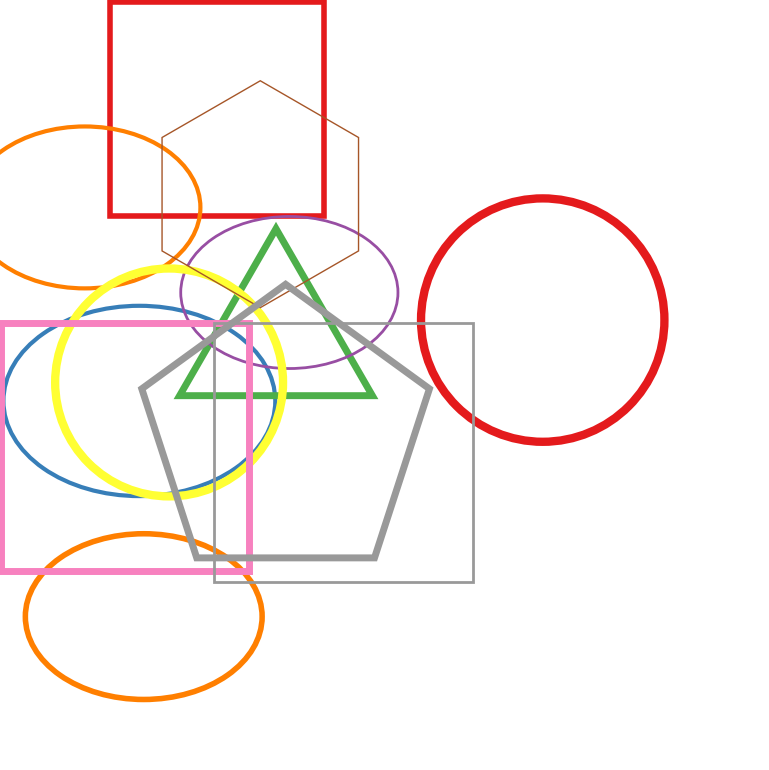[{"shape": "circle", "thickness": 3, "radius": 0.79, "center": [0.705, 0.584]}, {"shape": "square", "thickness": 2, "radius": 0.69, "center": [0.281, 0.858]}, {"shape": "oval", "thickness": 1.5, "radius": 0.88, "center": [0.181, 0.479]}, {"shape": "triangle", "thickness": 2.5, "radius": 0.72, "center": [0.358, 0.558]}, {"shape": "oval", "thickness": 1, "radius": 0.71, "center": [0.376, 0.62]}, {"shape": "oval", "thickness": 2, "radius": 0.77, "center": [0.187, 0.199]}, {"shape": "oval", "thickness": 1.5, "radius": 0.75, "center": [0.11, 0.731]}, {"shape": "circle", "thickness": 3, "radius": 0.74, "center": [0.22, 0.503]}, {"shape": "hexagon", "thickness": 0.5, "radius": 0.74, "center": [0.338, 0.748]}, {"shape": "square", "thickness": 2.5, "radius": 0.81, "center": [0.162, 0.419]}, {"shape": "pentagon", "thickness": 2.5, "radius": 0.98, "center": [0.371, 0.434]}, {"shape": "square", "thickness": 1, "radius": 0.84, "center": [0.446, 0.413]}]